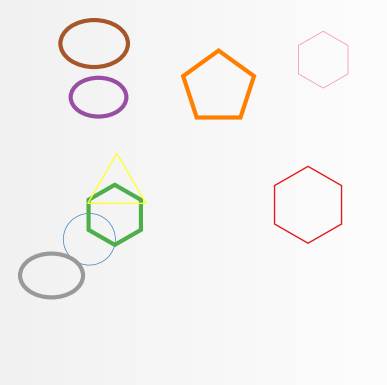[{"shape": "hexagon", "thickness": 1, "radius": 0.5, "center": [0.795, 0.468]}, {"shape": "circle", "thickness": 0.5, "radius": 0.34, "center": [0.231, 0.379]}, {"shape": "hexagon", "thickness": 3, "radius": 0.39, "center": [0.296, 0.442]}, {"shape": "oval", "thickness": 3, "radius": 0.36, "center": [0.254, 0.748]}, {"shape": "pentagon", "thickness": 3, "radius": 0.48, "center": [0.564, 0.773]}, {"shape": "triangle", "thickness": 1, "radius": 0.43, "center": [0.302, 0.515]}, {"shape": "oval", "thickness": 3, "radius": 0.44, "center": [0.243, 0.887]}, {"shape": "hexagon", "thickness": 0.5, "radius": 0.37, "center": [0.834, 0.845]}, {"shape": "oval", "thickness": 3, "radius": 0.41, "center": [0.133, 0.284]}]